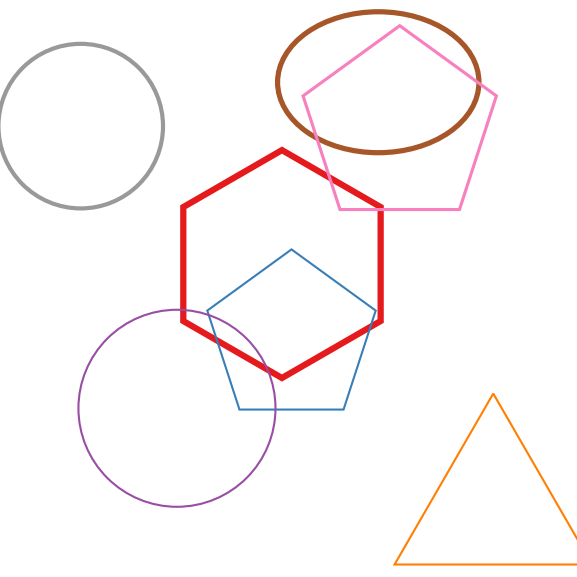[{"shape": "hexagon", "thickness": 3, "radius": 0.99, "center": [0.488, 0.542]}, {"shape": "pentagon", "thickness": 1, "radius": 0.77, "center": [0.505, 0.414]}, {"shape": "circle", "thickness": 1, "radius": 0.85, "center": [0.306, 0.292]}, {"shape": "triangle", "thickness": 1, "radius": 0.99, "center": [0.854, 0.12]}, {"shape": "oval", "thickness": 2.5, "radius": 0.87, "center": [0.655, 0.857]}, {"shape": "pentagon", "thickness": 1.5, "radius": 0.88, "center": [0.692, 0.779]}, {"shape": "circle", "thickness": 2, "radius": 0.71, "center": [0.14, 0.781]}]